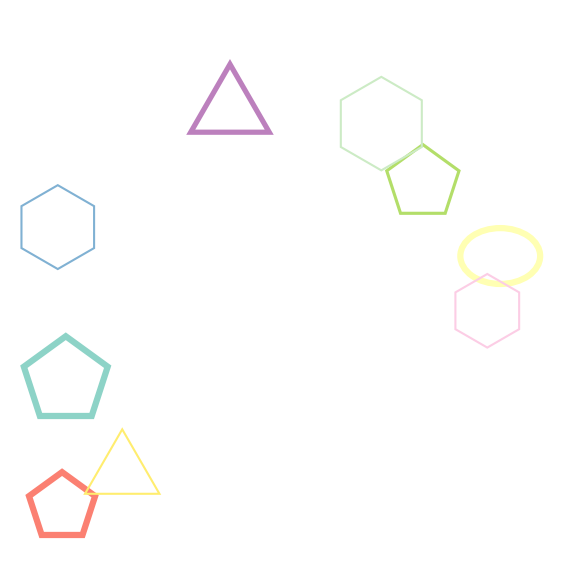[{"shape": "pentagon", "thickness": 3, "radius": 0.38, "center": [0.114, 0.341]}, {"shape": "oval", "thickness": 3, "radius": 0.35, "center": [0.866, 0.556]}, {"shape": "pentagon", "thickness": 3, "radius": 0.3, "center": [0.107, 0.121]}, {"shape": "hexagon", "thickness": 1, "radius": 0.36, "center": [0.1, 0.606]}, {"shape": "pentagon", "thickness": 1.5, "radius": 0.33, "center": [0.732, 0.683]}, {"shape": "hexagon", "thickness": 1, "radius": 0.32, "center": [0.844, 0.461]}, {"shape": "triangle", "thickness": 2.5, "radius": 0.39, "center": [0.398, 0.809]}, {"shape": "hexagon", "thickness": 1, "radius": 0.4, "center": [0.66, 0.785]}, {"shape": "triangle", "thickness": 1, "radius": 0.37, "center": [0.212, 0.181]}]